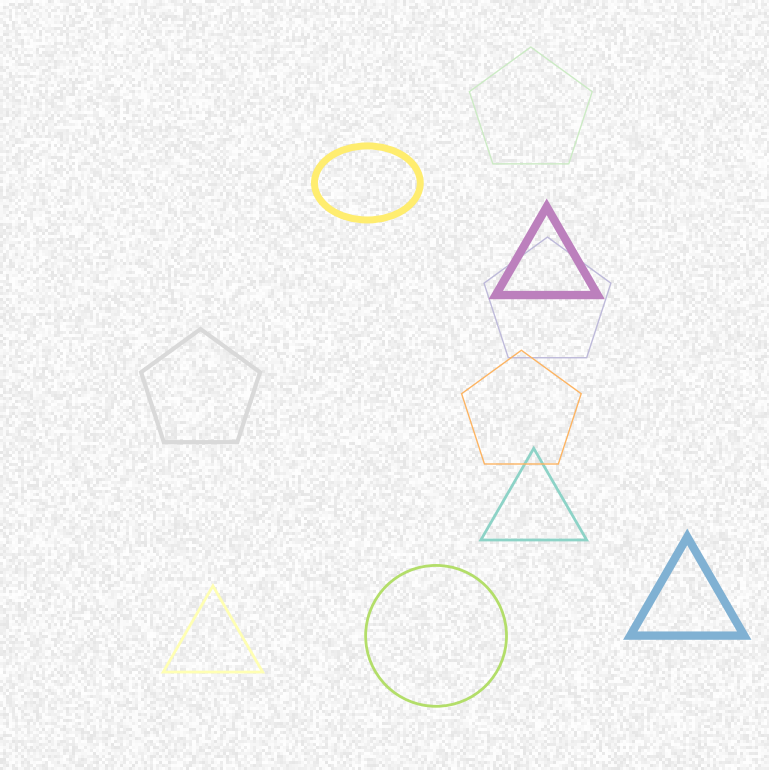[{"shape": "triangle", "thickness": 1, "radius": 0.4, "center": [0.693, 0.338]}, {"shape": "triangle", "thickness": 1, "radius": 0.37, "center": [0.277, 0.165]}, {"shape": "pentagon", "thickness": 0.5, "radius": 0.43, "center": [0.711, 0.605]}, {"shape": "triangle", "thickness": 3, "radius": 0.43, "center": [0.893, 0.217]}, {"shape": "pentagon", "thickness": 0.5, "radius": 0.41, "center": [0.677, 0.463]}, {"shape": "circle", "thickness": 1, "radius": 0.46, "center": [0.566, 0.174]}, {"shape": "pentagon", "thickness": 1.5, "radius": 0.41, "center": [0.26, 0.491]}, {"shape": "triangle", "thickness": 3, "radius": 0.38, "center": [0.71, 0.655]}, {"shape": "pentagon", "thickness": 0.5, "radius": 0.42, "center": [0.689, 0.855]}, {"shape": "oval", "thickness": 2.5, "radius": 0.34, "center": [0.477, 0.762]}]